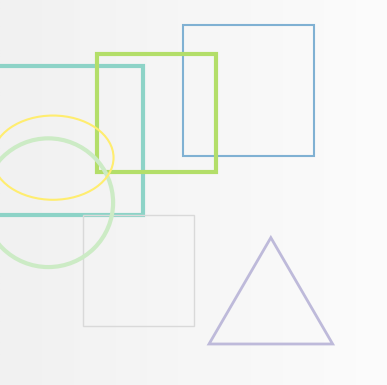[{"shape": "square", "thickness": 3, "radius": 0.97, "center": [0.175, 0.636]}, {"shape": "triangle", "thickness": 2, "radius": 0.92, "center": [0.699, 0.199]}, {"shape": "square", "thickness": 1.5, "radius": 0.85, "center": [0.642, 0.765]}, {"shape": "square", "thickness": 3, "radius": 0.77, "center": [0.404, 0.706]}, {"shape": "square", "thickness": 1, "radius": 0.72, "center": [0.358, 0.298]}, {"shape": "circle", "thickness": 3, "radius": 0.84, "center": [0.125, 0.473]}, {"shape": "oval", "thickness": 1.5, "radius": 0.78, "center": [0.137, 0.59]}]